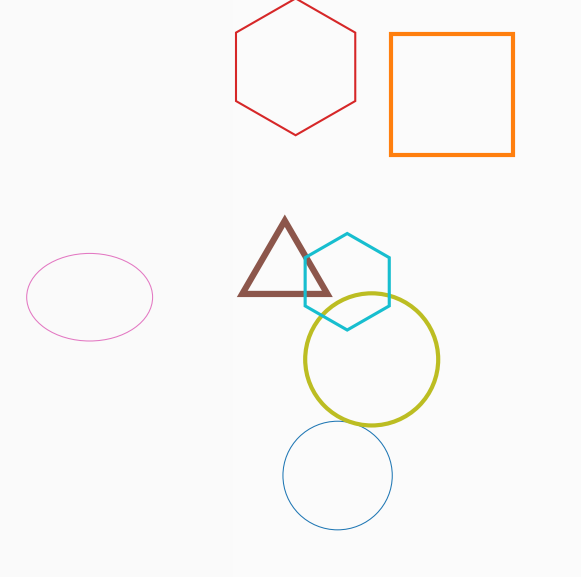[{"shape": "circle", "thickness": 0.5, "radius": 0.47, "center": [0.581, 0.176]}, {"shape": "square", "thickness": 2, "radius": 0.52, "center": [0.778, 0.836]}, {"shape": "hexagon", "thickness": 1, "radius": 0.59, "center": [0.509, 0.883]}, {"shape": "triangle", "thickness": 3, "radius": 0.42, "center": [0.49, 0.532]}, {"shape": "oval", "thickness": 0.5, "radius": 0.54, "center": [0.154, 0.484]}, {"shape": "circle", "thickness": 2, "radius": 0.57, "center": [0.639, 0.377]}, {"shape": "hexagon", "thickness": 1.5, "radius": 0.42, "center": [0.597, 0.511]}]